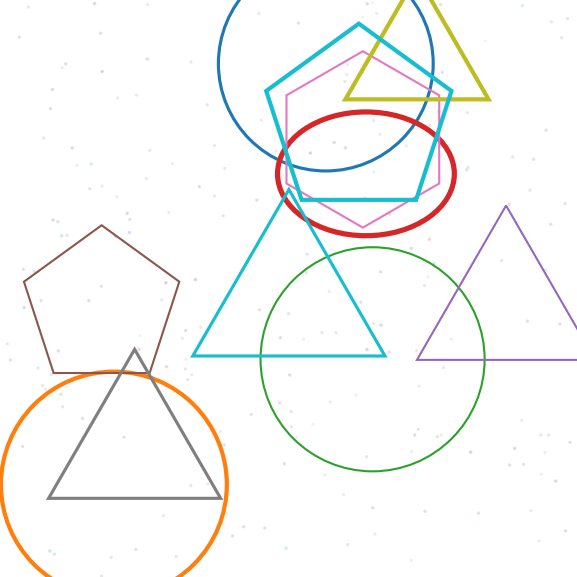[{"shape": "circle", "thickness": 1.5, "radius": 0.93, "center": [0.564, 0.889]}, {"shape": "circle", "thickness": 2, "radius": 0.98, "center": [0.197, 0.16]}, {"shape": "circle", "thickness": 1, "radius": 0.97, "center": [0.645, 0.377]}, {"shape": "oval", "thickness": 2.5, "radius": 0.77, "center": [0.634, 0.698]}, {"shape": "triangle", "thickness": 1, "radius": 0.89, "center": [0.876, 0.465]}, {"shape": "pentagon", "thickness": 1, "radius": 0.71, "center": [0.176, 0.468]}, {"shape": "hexagon", "thickness": 1, "radius": 0.76, "center": [0.628, 0.758]}, {"shape": "triangle", "thickness": 1.5, "radius": 0.86, "center": [0.233, 0.222]}, {"shape": "triangle", "thickness": 2, "radius": 0.72, "center": [0.722, 0.899]}, {"shape": "pentagon", "thickness": 2, "radius": 0.84, "center": [0.621, 0.79]}, {"shape": "triangle", "thickness": 1.5, "radius": 0.96, "center": [0.5, 0.479]}]